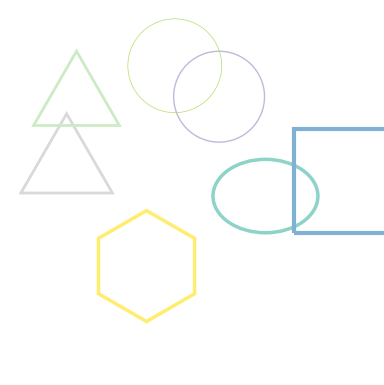[{"shape": "oval", "thickness": 2.5, "radius": 0.68, "center": [0.689, 0.491]}, {"shape": "circle", "thickness": 1, "radius": 0.59, "center": [0.569, 0.749]}, {"shape": "square", "thickness": 3, "radius": 0.68, "center": [0.899, 0.53]}, {"shape": "circle", "thickness": 0.5, "radius": 0.61, "center": [0.454, 0.829]}, {"shape": "triangle", "thickness": 2, "radius": 0.69, "center": [0.173, 0.567]}, {"shape": "triangle", "thickness": 2, "radius": 0.64, "center": [0.199, 0.738]}, {"shape": "hexagon", "thickness": 2.5, "radius": 0.72, "center": [0.381, 0.309]}]